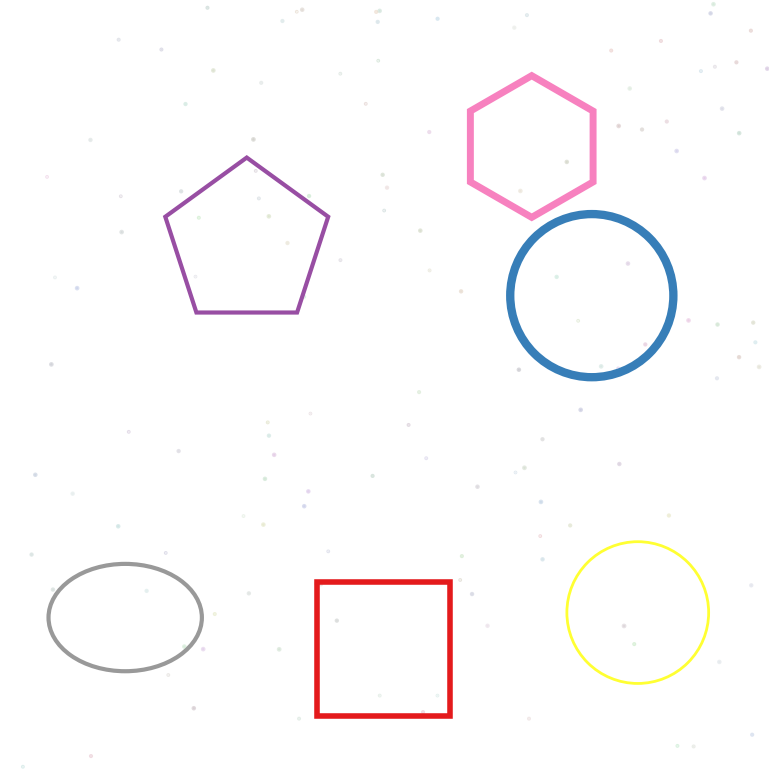[{"shape": "square", "thickness": 2, "radius": 0.43, "center": [0.498, 0.157]}, {"shape": "circle", "thickness": 3, "radius": 0.53, "center": [0.769, 0.616]}, {"shape": "pentagon", "thickness": 1.5, "radius": 0.56, "center": [0.32, 0.684]}, {"shape": "circle", "thickness": 1, "radius": 0.46, "center": [0.828, 0.204]}, {"shape": "hexagon", "thickness": 2.5, "radius": 0.46, "center": [0.691, 0.81]}, {"shape": "oval", "thickness": 1.5, "radius": 0.5, "center": [0.163, 0.198]}]